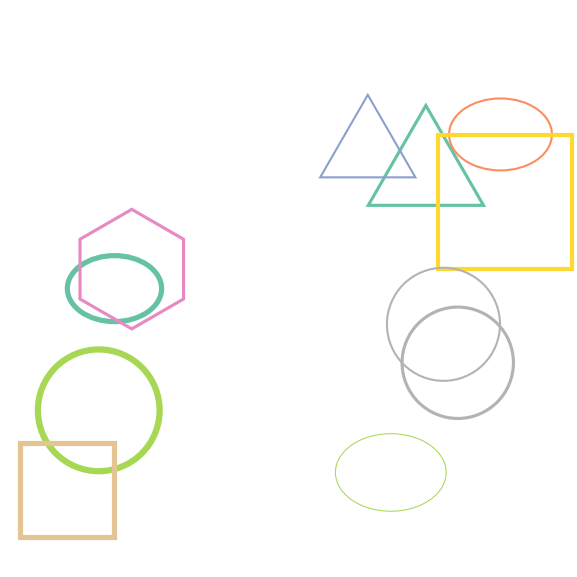[{"shape": "triangle", "thickness": 1.5, "radius": 0.58, "center": [0.737, 0.701]}, {"shape": "oval", "thickness": 2.5, "radius": 0.41, "center": [0.198, 0.499]}, {"shape": "oval", "thickness": 1, "radius": 0.45, "center": [0.867, 0.766]}, {"shape": "triangle", "thickness": 1, "radius": 0.48, "center": [0.637, 0.74]}, {"shape": "hexagon", "thickness": 1.5, "radius": 0.52, "center": [0.228, 0.533]}, {"shape": "circle", "thickness": 3, "radius": 0.53, "center": [0.171, 0.289]}, {"shape": "oval", "thickness": 0.5, "radius": 0.48, "center": [0.677, 0.181]}, {"shape": "square", "thickness": 2, "radius": 0.58, "center": [0.875, 0.649]}, {"shape": "square", "thickness": 2.5, "radius": 0.41, "center": [0.115, 0.15]}, {"shape": "circle", "thickness": 1.5, "radius": 0.48, "center": [0.793, 0.371]}, {"shape": "circle", "thickness": 1, "radius": 0.49, "center": [0.768, 0.438]}]